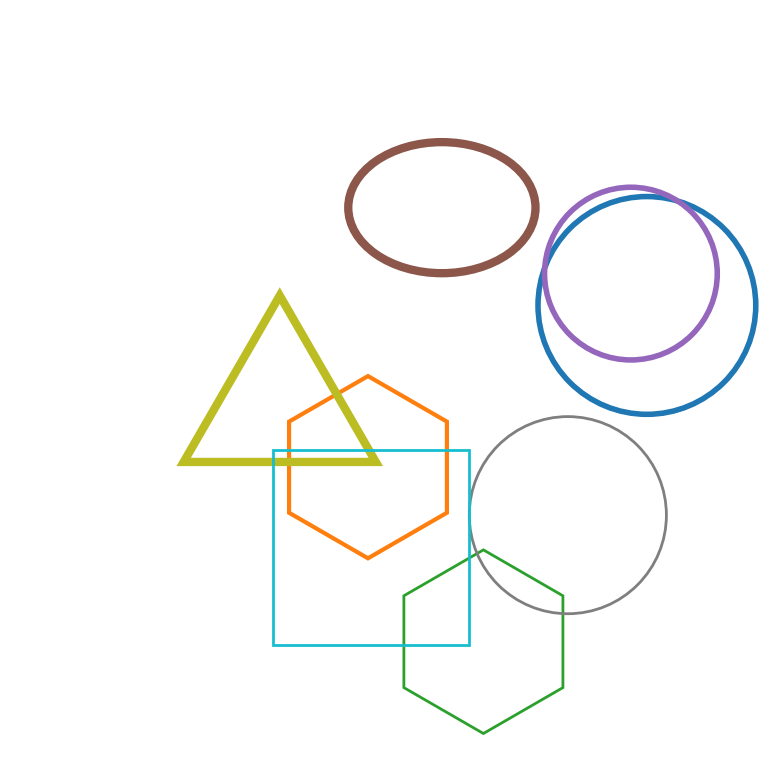[{"shape": "circle", "thickness": 2, "radius": 0.71, "center": [0.84, 0.603]}, {"shape": "hexagon", "thickness": 1.5, "radius": 0.59, "center": [0.478, 0.393]}, {"shape": "hexagon", "thickness": 1, "radius": 0.6, "center": [0.628, 0.167]}, {"shape": "circle", "thickness": 2, "radius": 0.56, "center": [0.819, 0.645]}, {"shape": "oval", "thickness": 3, "radius": 0.61, "center": [0.574, 0.73]}, {"shape": "circle", "thickness": 1, "radius": 0.64, "center": [0.737, 0.331]}, {"shape": "triangle", "thickness": 3, "radius": 0.72, "center": [0.363, 0.472]}, {"shape": "square", "thickness": 1, "radius": 0.64, "center": [0.481, 0.289]}]